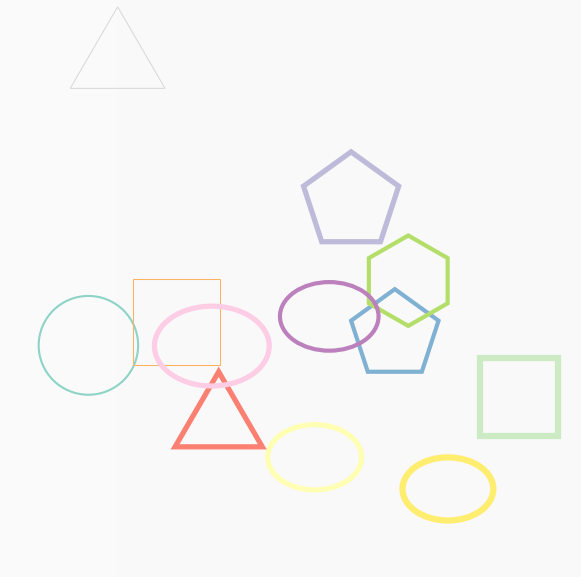[{"shape": "circle", "thickness": 1, "radius": 0.43, "center": [0.152, 0.401]}, {"shape": "oval", "thickness": 2.5, "radius": 0.4, "center": [0.541, 0.207]}, {"shape": "pentagon", "thickness": 2.5, "radius": 0.43, "center": [0.604, 0.65]}, {"shape": "triangle", "thickness": 2.5, "radius": 0.43, "center": [0.376, 0.269]}, {"shape": "pentagon", "thickness": 2, "radius": 0.4, "center": [0.679, 0.419]}, {"shape": "square", "thickness": 0.5, "radius": 0.37, "center": [0.304, 0.441]}, {"shape": "hexagon", "thickness": 2, "radius": 0.39, "center": [0.702, 0.513]}, {"shape": "oval", "thickness": 2.5, "radius": 0.49, "center": [0.364, 0.4]}, {"shape": "triangle", "thickness": 0.5, "radius": 0.47, "center": [0.202, 0.893]}, {"shape": "oval", "thickness": 2, "radius": 0.42, "center": [0.566, 0.451]}, {"shape": "square", "thickness": 3, "radius": 0.34, "center": [0.893, 0.312]}, {"shape": "oval", "thickness": 3, "radius": 0.39, "center": [0.771, 0.152]}]